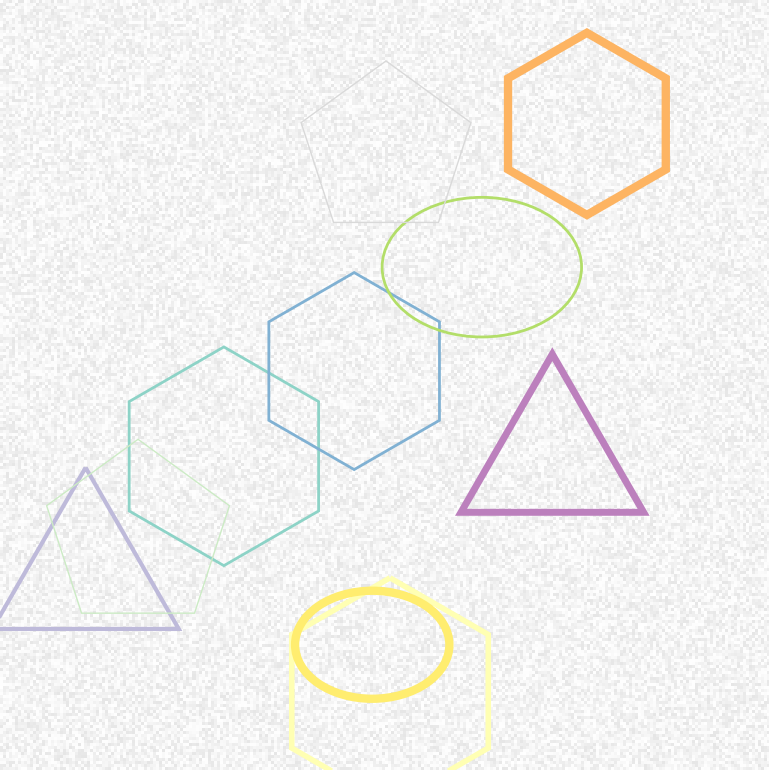[{"shape": "hexagon", "thickness": 1, "radius": 0.71, "center": [0.291, 0.407]}, {"shape": "hexagon", "thickness": 2, "radius": 0.74, "center": [0.506, 0.102]}, {"shape": "triangle", "thickness": 1.5, "radius": 0.7, "center": [0.111, 0.253]}, {"shape": "hexagon", "thickness": 1, "radius": 0.64, "center": [0.46, 0.518]}, {"shape": "hexagon", "thickness": 3, "radius": 0.59, "center": [0.762, 0.839]}, {"shape": "oval", "thickness": 1, "radius": 0.65, "center": [0.626, 0.653]}, {"shape": "pentagon", "thickness": 0.5, "radius": 0.58, "center": [0.501, 0.805]}, {"shape": "triangle", "thickness": 2.5, "radius": 0.68, "center": [0.717, 0.403]}, {"shape": "pentagon", "thickness": 0.5, "radius": 0.62, "center": [0.179, 0.305]}, {"shape": "oval", "thickness": 3, "radius": 0.5, "center": [0.483, 0.163]}]